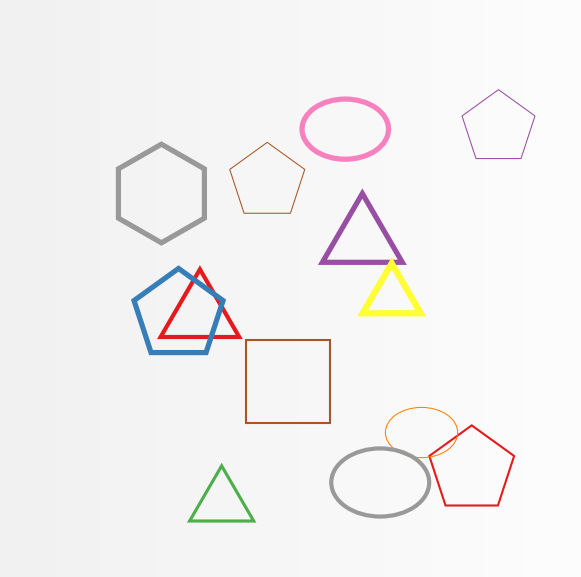[{"shape": "triangle", "thickness": 2, "radius": 0.39, "center": [0.344, 0.455]}, {"shape": "pentagon", "thickness": 1, "radius": 0.38, "center": [0.812, 0.186]}, {"shape": "pentagon", "thickness": 2.5, "radius": 0.4, "center": [0.307, 0.454]}, {"shape": "triangle", "thickness": 1.5, "radius": 0.32, "center": [0.381, 0.129]}, {"shape": "pentagon", "thickness": 0.5, "radius": 0.33, "center": [0.858, 0.778]}, {"shape": "triangle", "thickness": 2.5, "radius": 0.4, "center": [0.623, 0.585]}, {"shape": "oval", "thickness": 0.5, "radius": 0.31, "center": [0.725, 0.25]}, {"shape": "triangle", "thickness": 3, "radius": 0.29, "center": [0.674, 0.486]}, {"shape": "pentagon", "thickness": 0.5, "radius": 0.34, "center": [0.46, 0.685]}, {"shape": "square", "thickness": 1, "radius": 0.36, "center": [0.496, 0.339]}, {"shape": "oval", "thickness": 2.5, "radius": 0.37, "center": [0.594, 0.776]}, {"shape": "hexagon", "thickness": 2.5, "radius": 0.43, "center": [0.278, 0.664]}, {"shape": "oval", "thickness": 2, "radius": 0.42, "center": [0.654, 0.164]}]